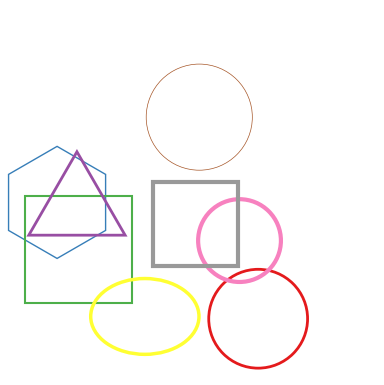[{"shape": "circle", "thickness": 2, "radius": 0.64, "center": [0.671, 0.172]}, {"shape": "hexagon", "thickness": 1, "radius": 0.73, "center": [0.148, 0.474]}, {"shape": "square", "thickness": 1.5, "radius": 0.7, "center": [0.205, 0.353]}, {"shape": "triangle", "thickness": 2, "radius": 0.72, "center": [0.2, 0.461]}, {"shape": "oval", "thickness": 2.5, "radius": 0.7, "center": [0.376, 0.178]}, {"shape": "circle", "thickness": 0.5, "radius": 0.69, "center": [0.518, 0.696]}, {"shape": "circle", "thickness": 3, "radius": 0.54, "center": [0.622, 0.375]}, {"shape": "square", "thickness": 3, "radius": 0.55, "center": [0.508, 0.418]}]